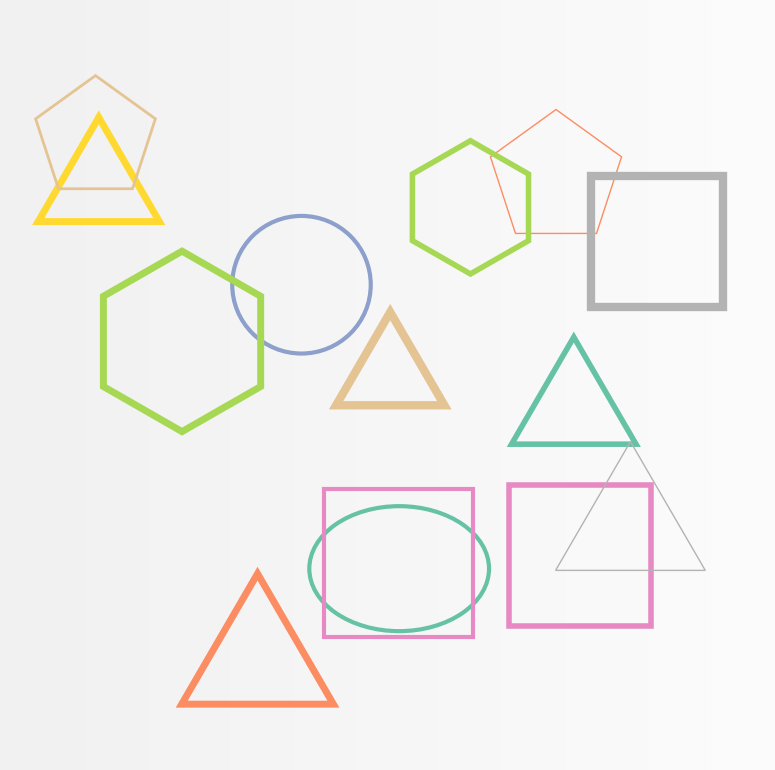[{"shape": "triangle", "thickness": 2, "radius": 0.46, "center": [0.74, 0.47]}, {"shape": "oval", "thickness": 1.5, "radius": 0.58, "center": [0.515, 0.261]}, {"shape": "triangle", "thickness": 2.5, "radius": 0.56, "center": [0.332, 0.142]}, {"shape": "pentagon", "thickness": 0.5, "radius": 0.44, "center": [0.717, 0.769]}, {"shape": "circle", "thickness": 1.5, "radius": 0.45, "center": [0.389, 0.63]}, {"shape": "square", "thickness": 2, "radius": 0.46, "center": [0.749, 0.279]}, {"shape": "square", "thickness": 1.5, "radius": 0.48, "center": [0.514, 0.269]}, {"shape": "hexagon", "thickness": 2.5, "radius": 0.59, "center": [0.235, 0.557]}, {"shape": "hexagon", "thickness": 2, "radius": 0.43, "center": [0.607, 0.731]}, {"shape": "triangle", "thickness": 2.5, "radius": 0.45, "center": [0.127, 0.757]}, {"shape": "triangle", "thickness": 3, "radius": 0.4, "center": [0.504, 0.514]}, {"shape": "pentagon", "thickness": 1, "radius": 0.41, "center": [0.123, 0.821]}, {"shape": "triangle", "thickness": 0.5, "radius": 0.56, "center": [0.813, 0.315]}, {"shape": "square", "thickness": 3, "radius": 0.43, "center": [0.847, 0.686]}]